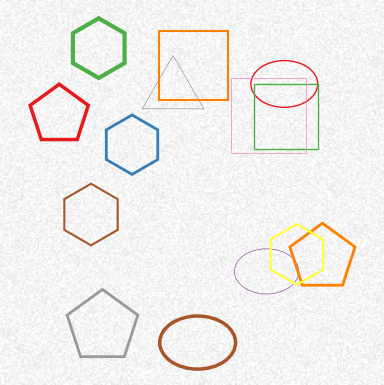[{"shape": "oval", "thickness": 1, "radius": 0.43, "center": [0.739, 0.782]}, {"shape": "pentagon", "thickness": 2.5, "radius": 0.4, "center": [0.154, 0.702]}, {"shape": "hexagon", "thickness": 2, "radius": 0.39, "center": [0.343, 0.624]}, {"shape": "hexagon", "thickness": 3, "radius": 0.39, "center": [0.256, 0.875]}, {"shape": "square", "thickness": 1, "radius": 0.42, "center": [0.743, 0.697]}, {"shape": "oval", "thickness": 0.5, "radius": 0.42, "center": [0.693, 0.295]}, {"shape": "pentagon", "thickness": 2, "radius": 0.44, "center": [0.838, 0.331]}, {"shape": "square", "thickness": 1.5, "radius": 0.45, "center": [0.503, 0.831]}, {"shape": "hexagon", "thickness": 1.5, "radius": 0.39, "center": [0.771, 0.339]}, {"shape": "hexagon", "thickness": 1.5, "radius": 0.4, "center": [0.236, 0.443]}, {"shape": "oval", "thickness": 2.5, "radius": 0.49, "center": [0.513, 0.11]}, {"shape": "square", "thickness": 0.5, "radius": 0.49, "center": [0.697, 0.701]}, {"shape": "triangle", "thickness": 0.5, "radius": 0.46, "center": [0.449, 0.764]}, {"shape": "pentagon", "thickness": 2, "radius": 0.48, "center": [0.266, 0.152]}]